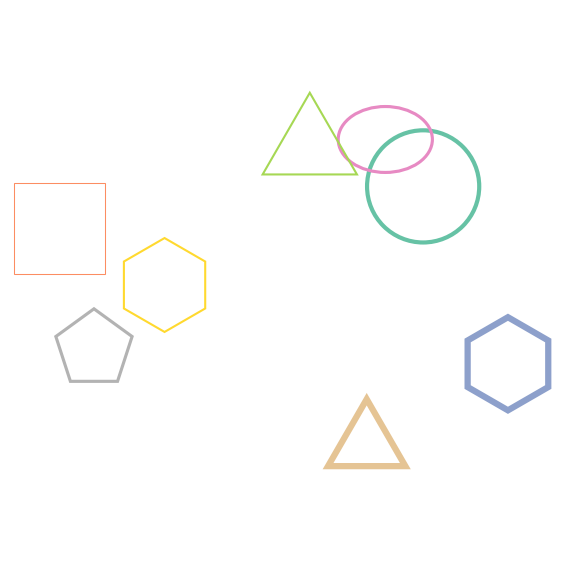[{"shape": "circle", "thickness": 2, "radius": 0.49, "center": [0.733, 0.676]}, {"shape": "square", "thickness": 0.5, "radius": 0.39, "center": [0.103, 0.604]}, {"shape": "hexagon", "thickness": 3, "radius": 0.4, "center": [0.88, 0.369]}, {"shape": "oval", "thickness": 1.5, "radius": 0.41, "center": [0.667, 0.758]}, {"shape": "triangle", "thickness": 1, "radius": 0.47, "center": [0.536, 0.744]}, {"shape": "hexagon", "thickness": 1, "radius": 0.41, "center": [0.285, 0.506]}, {"shape": "triangle", "thickness": 3, "radius": 0.39, "center": [0.635, 0.231]}, {"shape": "pentagon", "thickness": 1.5, "radius": 0.35, "center": [0.163, 0.395]}]